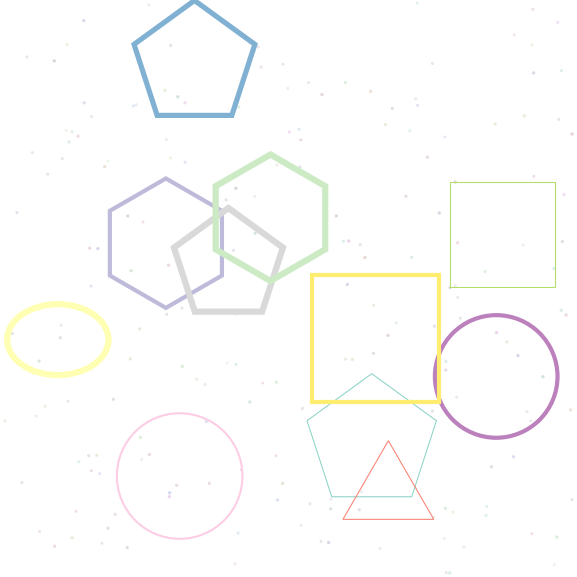[{"shape": "pentagon", "thickness": 0.5, "radius": 0.59, "center": [0.644, 0.234]}, {"shape": "oval", "thickness": 3, "radius": 0.44, "center": [0.1, 0.411]}, {"shape": "hexagon", "thickness": 2, "radius": 0.56, "center": [0.287, 0.578]}, {"shape": "triangle", "thickness": 0.5, "radius": 0.45, "center": [0.672, 0.145]}, {"shape": "pentagon", "thickness": 2.5, "radius": 0.55, "center": [0.337, 0.888]}, {"shape": "square", "thickness": 0.5, "radius": 0.46, "center": [0.871, 0.593]}, {"shape": "circle", "thickness": 1, "radius": 0.54, "center": [0.311, 0.175]}, {"shape": "pentagon", "thickness": 3, "radius": 0.5, "center": [0.396, 0.54]}, {"shape": "circle", "thickness": 2, "radius": 0.53, "center": [0.859, 0.347]}, {"shape": "hexagon", "thickness": 3, "radius": 0.55, "center": [0.468, 0.622]}, {"shape": "square", "thickness": 2, "radius": 0.55, "center": [0.651, 0.413]}]